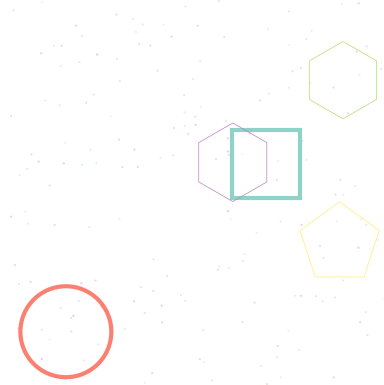[{"shape": "square", "thickness": 3, "radius": 0.44, "center": [0.69, 0.574]}, {"shape": "circle", "thickness": 3, "radius": 0.59, "center": [0.171, 0.138]}, {"shape": "hexagon", "thickness": 0.5, "radius": 0.5, "center": [0.891, 0.792]}, {"shape": "hexagon", "thickness": 0.5, "radius": 0.51, "center": [0.605, 0.578]}, {"shape": "pentagon", "thickness": 0.5, "radius": 0.54, "center": [0.882, 0.368]}]